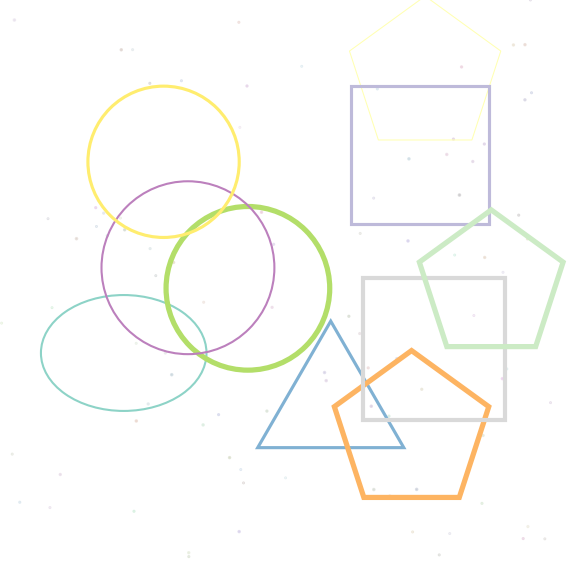[{"shape": "oval", "thickness": 1, "radius": 0.72, "center": [0.214, 0.388]}, {"shape": "pentagon", "thickness": 0.5, "radius": 0.69, "center": [0.736, 0.868]}, {"shape": "square", "thickness": 1.5, "radius": 0.6, "center": [0.727, 0.731]}, {"shape": "triangle", "thickness": 1.5, "radius": 0.73, "center": [0.573, 0.297]}, {"shape": "pentagon", "thickness": 2.5, "radius": 0.7, "center": [0.713, 0.252]}, {"shape": "circle", "thickness": 2.5, "radius": 0.71, "center": [0.429, 0.5]}, {"shape": "square", "thickness": 2, "radius": 0.61, "center": [0.752, 0.394]}, {"shape": "circle", "thickness": 1, "radius": 0.75, "center": [0.325, 0.536]}, {"shape": "pentagon", "thickness": 2.5, "radius": 0.65, "center": [0.851, 0.505]}, {"shape": "circle", "thickness": 1.5, "radius": 0.66, "center": [0.283, 0.719]}]